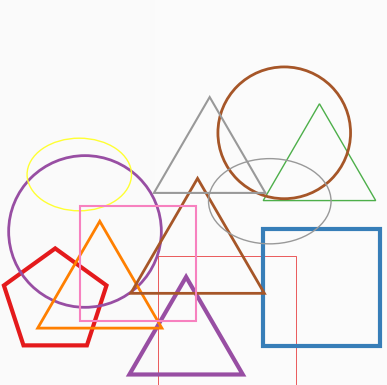[{"shape": "square", "thickness": 0.5, "radius": 0.89, "center": [0.586, 0.157]}, {"shape": "pentagon", "thickness": 3, "radius": 0.7, "center": [0.142, 0.216]}, {"shape": "square", "thickness": 3, "radius": 0.76, "center": [0.829, 0.253]}, {"shape": "triangle", "thickness": 1, "radius": 0.84, "center": [0.824, 0.563]}, {"shape": "circle", "thickness": 2, "radius": 0.99, "center": [0.219, 0.399]}, {"shape": "triangle", "thickness": 3, "radius": 0.84, "center": [0.48, 0.112]}, {"shape": "triangle", "thickness": 2, "radius": 0.93, "center": [0.257, 0.24]}, {"shape": "oval", "thickness": 1, "radius": 0.67, "center": [0.205, 0.547]}, {"shape": "triangle", "thickness": 2, "radius": 1.0, "center": [0.51, 0.338]}, {"shape": "circle", "thickness": 2, "radius": 0.86, "center": [0.734, 0.655]}, {"shape": "square", "thickness": 1.5, "radius": 0.75, "center": [0.357, 0.315]}, {"shape": "triangle", "thickness": 1.5, "radius": 0.83, "center": [0.541, 0.582]}, {"shape": "oval", "thickness": 1, "radius": 0.79, "center": [0.696, 0.477]}]